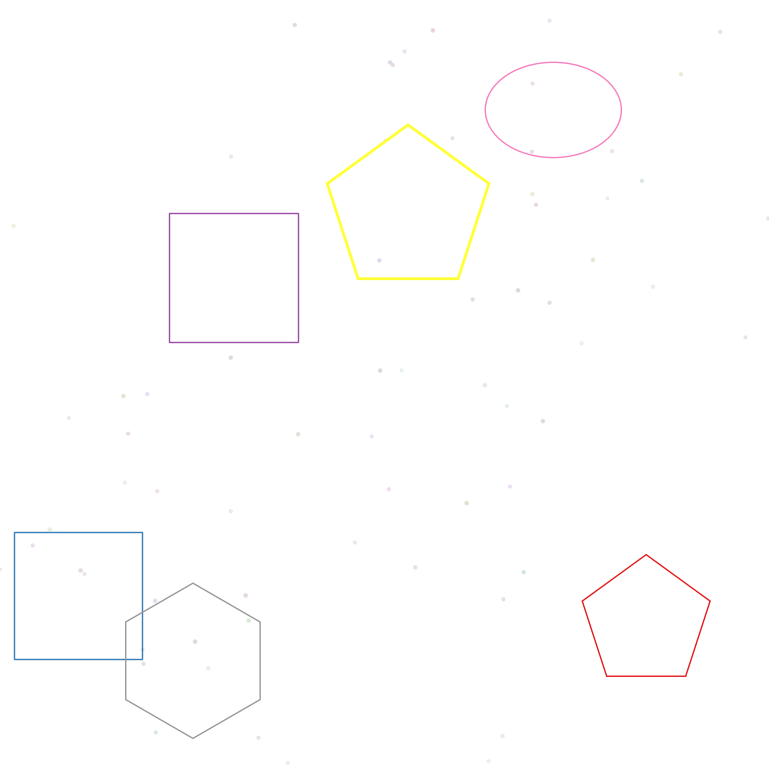[{"shape": "pentagon", "thickness": 0.5, "radius": 0.44, "center": [0.839, 0.192]}, {"shape": "square", "thickness": 0.5, "radius": 0.41, "center": [0.101, 0.227]}, {"shape": "square", "thickness": 0.5, "radius": 0.42, "center": [0.303, 0.639]}, {"shape": "pentagon", "thickness": 1, "radius": 0.55, "center": [0.53, 0.727]}, {"shape": "oval", "thickness": 0.5, "radius": 0.44, "center": [0.719, 0.857]}, {"shape": "hexagon", "thickness": 0.5, "radius": 0.5, "center": [0.251, 0.142]}]